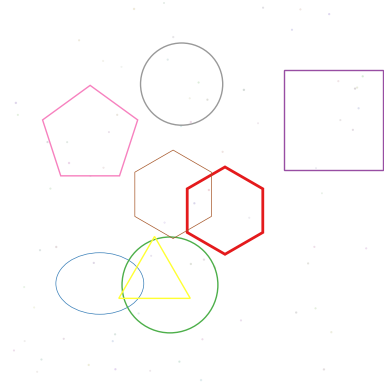[{"shape": "hexagon", "thickness": 2, "radius": 0.57, "center": [0.584, 0.453]}, {"shape": "oval", "thickness": 0.5, "radius": 0.57, "center": [0.259, 0.264]}, {"shape": "circle", "thickness": 1, "radius": 0.62, "center": [0.441, 0.26]}, {"shape": "square", "thickness": 1, "radius": 0.65, "center": [0.866, 0.688]}, {"shape": "triangle", "thickness": 1, "radius": 0.54, "center": [0.401, 0.279]}, {"shape": "hexagon", "thickness": 0.5, "radius": 0.57, "center": [0.45, 0.495]}, {"shape": "pentagon", "thickness": 1, "radius": 0.65, "center": [0.234, 0.648]}, {"shape": "circle", "thickness": 1, "radius": 0.53, "center": [0.472, 0.782]}]